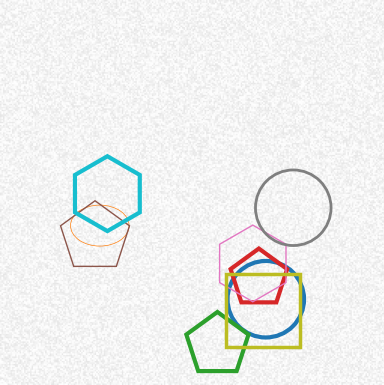[{"shape": "circle", "thickness": 3, "radius": 0.5, "center": [0.69, 0.223]}, {"shape": "oval", "thickness": 0.5, "radius": 0.38, "center": [0.259, 0.414]}, {"shape": "pentagon", "thickness": 3, "radius": 0.42, "center": [0.565, 0.105]}, {"shape": "pentagon", "thickness": 3, "radius": 0.39, "center": [0.672, 0.277]}, {"shape": "pentagon", "thickness": 1, "radius": 0.47, "center": [0.247, 0.384]}, {"shape": "hexagon", "thickness": 1, "radius": 0.5, "center": [0.657, 0.316]}, {"shape": "circle", "thickness": 2, "radius": 0.49, "center": [0.762, 0.46]}, {"shape": "square", "thickness": 2.5, "radius": 0.48, "center": [0.682, 0.193]}, {"shape": "hexagon", "thickness": 3, "radius": 0.49, "center": [0.279, 0.497]}]